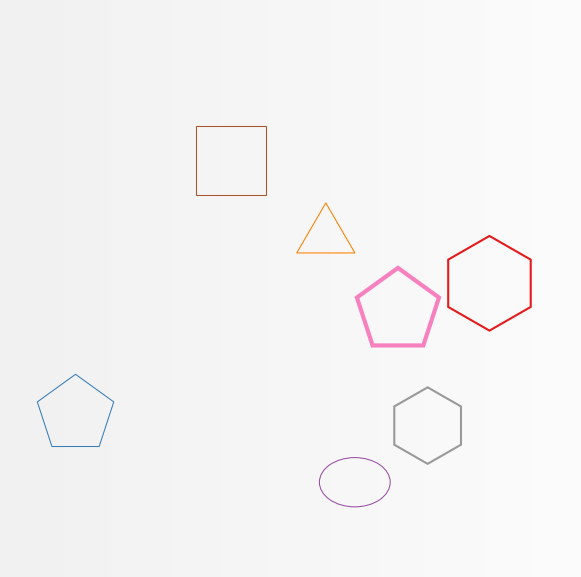[{"shape": "hexagon", "thickness": 1, "radius": 0.41, "center": [0.842, 0.509]}, {"shape": "pentagon", "thickness": 0.5, "radius": 0.35, "center": [0.13, 0.282]}, {"shape": "oval", "thickness": 0.5, "radius": 0.3, "center": [0.61, 0.164]}, {"shape": "triangle", "thickness": 0.5, "radius": 0.29, "center": [0.561, 0.59]}, {"shape": "square", "thickness": 0.5, "radius": 0.3, "center": [0.398, 0.721]}, {"shape": "pentagon", "thickness": 2, "radius": 0.37, "center": [0.685, 0.461]}, {"shape": "hexagon", "thickness": 1, "radius": 0.33, "center": [0.736, 0.262]}]